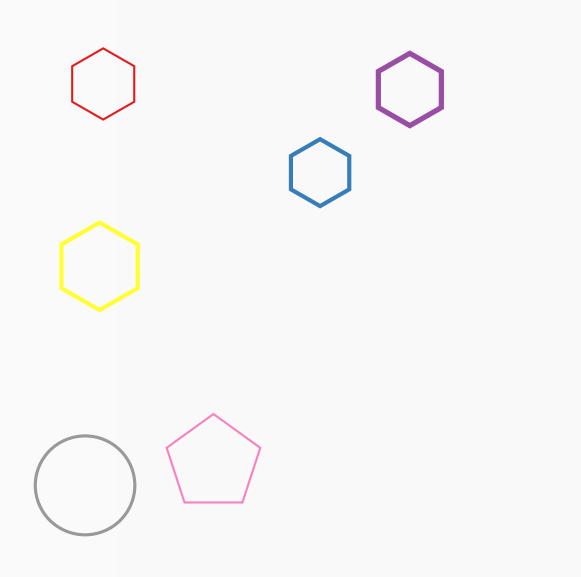[{"shape": "hexagon", "thickness": 1, "radius": 0.31, "center": [0.178, 0.854]}, {"shape": "hexagon", "thickness": 2, "radius": 0.29, "center": [0.551, 0.7]}, {"shape": "hexagon", "thickness": 2.5, "radius": 0.31, "center": [0.705, 0.844]}, {"shape": "hexagon", "thickness": 2, "radius": 0.38, "center": [0.171, 0.538]}, {"shape": "pentagon", "thickness": 1, "radius": 0.42, "center": [0.367, 0.198]}, {"shape": "circle", "thickness": 1.5, "radius": 0.43, "center": [0.146, 0.159]}]